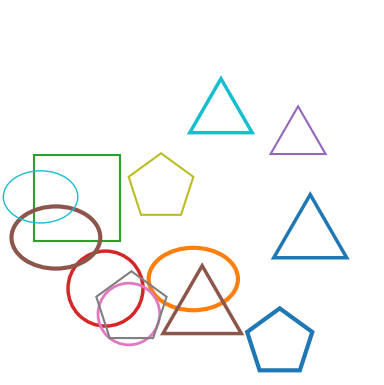[{"shape": "pentagon", "thickness": 3, "radius": 0.44, "center": [0.727, 0.11]}, {"shape": "triangle", "thickness": 2.5, "radius": 0.55, "center": [0.806, 0.385]}, {"shape": "oval", "thickness": 3, "radius": 0.58, "center": [0.502, 0.275]}, {"shape": "square", "thickness": 1.5, "radius": 0.56, "center": [0.2, 0.486]}, {"shape": "circle", "thickness": 2.5, "radius": 0.49, "center": [0.274, 0.25]}, {"shape": "triangle", "thickness": 1.5, "radius": 0.41, "center": [0.774, 0.641]}, {"shape": "triangle", "thickness": 2.5, "radius": 0.59, "center": [0.525, 0.192]}, {"shape": "oval", "thickness": 3, "radius": 0.58, "center": [0.145, 0.383]}, {"shape": "circle", "thickness": 2, "radius": 0.4, "center": [0.335, 0.184]}, {"shape": "pentagon", "thickness": 1.5, "radius": 0.48, "center": [0.341, 0.2]}, {"shape": "pentagon", "thickness": 1.5, "radius": 0.44, "center": [0.418, 0.513]}, {"shape": "triangle", "thickness": 2.5, "radius": 0.47, "center": [0.574, 0.702]}, {"shape": "oval", "thickness": 1, "radius": 0.48, "center": [0.105, 0.489]}]